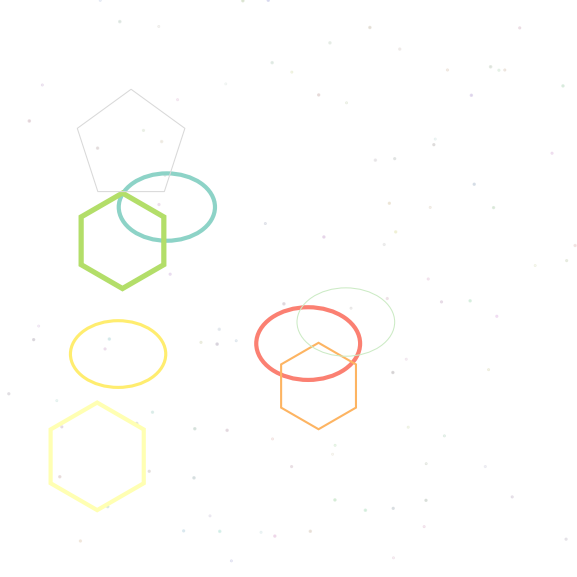[{"shape": "oval", "thickness": 2, "radius": 0.42, "center": [0.289, 0.641]}, {"shape": "hexagon", "thickness": 2, "radius": 0.47, "center": [0.168, 0.209]}, {"shape": "oval", "thickness": 2, "radius": 0.45, "center": [0.534, 0.404]}, {"shape": "hexagon", "thickness": 1, "radius": 0.37, "center": [0.552, 0.331]}, {"shape": "hexagon", "thickness": 2.5, "radius": 0.41, "center": [0.212, 0.582]}, {"shape": "pentagon", "thickness": 0.5, "radius": 0.49, "center": [0.227, 0.747]}, {"shape": "oval", "thickness": 0.5, "radius": 0.42, "center": [0.599, 0.441]}, {"shape": "oval", "thickness": 1.5, "radius": 0.41, "center": [0.204, 0.386]}]